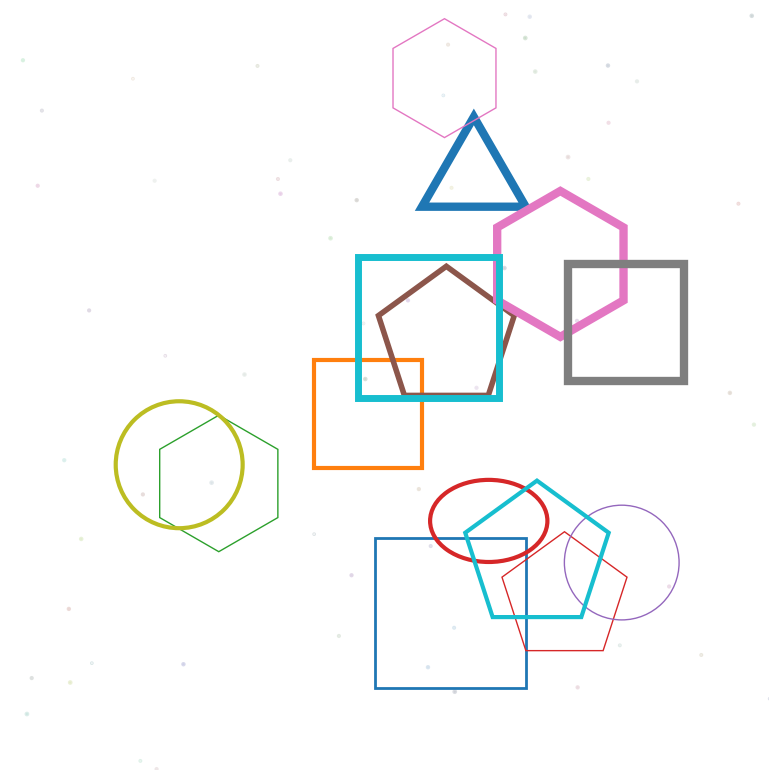[{"shape": "triangle", "thickness": 3, "radius": 0.39, "center": [0.615, 0.77]}, {"shape": "square", "thickness": 1, "radius": 0.49, "center": [0.585, 0.204]}, {"shape": "square", "thickness": 1.5, "radius": 0.35, "center": [0.478, 0.463]}, {"shape": "hexagon", "thickness": 0.5, "radius": 0.44, "center": [0.284, 0.372]}, {"shape": "pentagon", "thickness": 0.5, "radius": 0.43, "center": [0.733, 0.224]}, {"shape": "oval", "thickness": 1.5, "radius": 0.38, "center": [0.635, 0.323]}, {"shape": "circle", "thickness": 0.5, "radius": 0.37, "center": [0.807, 0.269]}, {"shape": "pentagon", "thickness": 2, "radius": 0.46, "center": [0.58, 0.561]}, {"shape": "hexagon", "thickness": 3, "radius": 0.47, "center": [0.728, 0.657]}, {"shape": "hexagon", "thickness": 0.5, "radius": 0.39, "center": [0.577, 0.899]}, {"shape": "square", "thickness": 3, "radius": 0.38, "center": [0.813, 0.581]}, {"shape": "circle", "thickness": 1.5, "radius": 0.41, "center": [0.233, 0.396]}, {"shape": "pentagon", "thickness": 1.5, "radius": 0.49, "center": [0.697, 0.278]}, {"shape": "square", "thickness": 2.5, "radius": 0.46, "center": [0.557, 0.574]}]